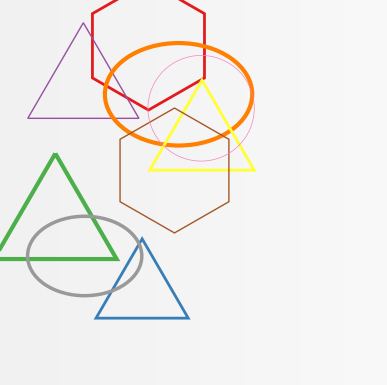[{"shape": "hexagon", "thickness": 2, "radius": 0.83, "center": [0.383, 0.881]}, {"shape": "triangle", "thickness": 2, "radius": 0.69, "center": [0.367, 0.242]}, {"shape": "triangle", "thickness": 3, "radius": 0.91, "center": [0.143, 0.419]}, {"shape": "triangle", "thickness": 1, "radius": 0.83, "center": [0.215, 0.775]}, {"shape": "oval", "thickness": 3, "radius": 0.95, "center": [0.461, 0.755]}, {"shape": "triangle", "thickness": 2, "radius": 0.78, "center": [0.521, 0.636]}, {"shape": "hexagon", "thickness": 1, "radius": 0.81, "center": [0.45, 0.557]}, {"shape": "circle", "thickness": 0.5, "radius": 0.69, "center": [0.519, 0.719]}, {"shape": "oval", "thickness": 2.5, "radius": 0.74, "center": [0.219, 0.335]}]